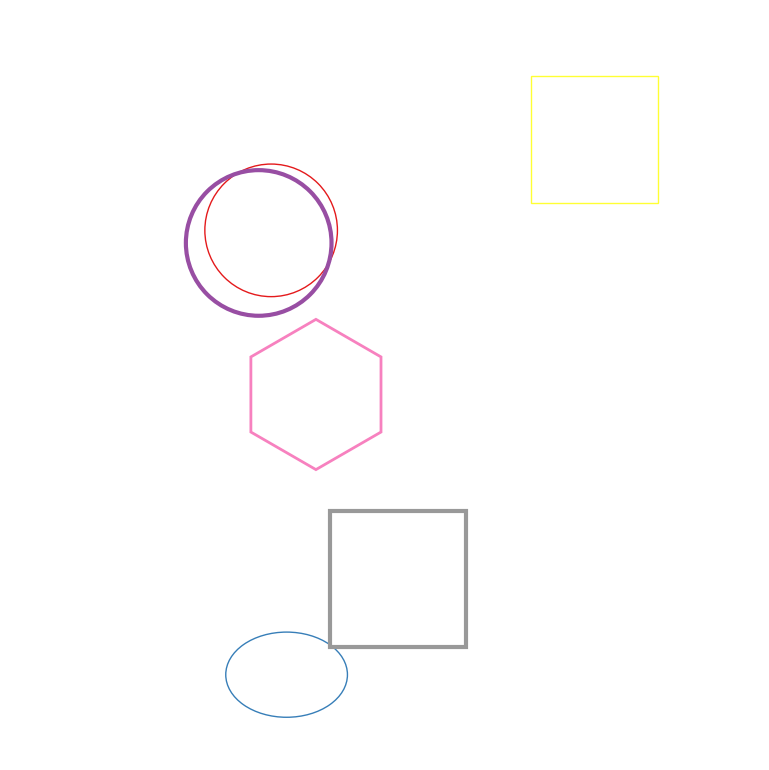[{"shape": "circle", "thickness": 0.5, "radius": 0.43, "center": [0.352, 0.701]}, {"shape": "oval", "thickness": 0.5, "radius": 0.4, "center": [0.372, 0.124]}, {"shape": "circle", "thickness": 1.5, "radius": 0.47, "center": [0.336, 0.684]}, {"shape": "square", "thickness": 0.5, "radius": 0.41, "center": [0.772, 0.819]}, {"shape": "hexagon", "thickness": 1, "radius": 0.49, "center": [0.41, 0.488]}, {"shape": "square", "thickness": 1.5, "radius": 0.44, "center": [0.516, 0.248]}]